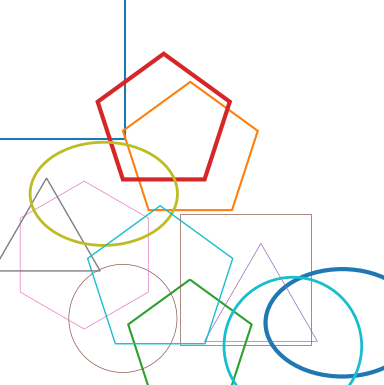[{"shape": "square", "thickness": 1.5, "radius": 0.92, "center": [0.14, 0.823]}, {"shape": "oval", "thickness": 3, "radius": 1.0, "center": [0.889, 0.162]}, {"shape": "pentagon", "thickness": 1.5, "radius": 0.92, "center": [0.494, 0.603]}, {"shape": "pentagon", "thickness": 1.5, "radius": 0.84, "center": [0.493, 0.105]}, {"shape": "pentagon", "thickness": 3, "radius": 0.9, "center": [0.425, 0.68]}, {"shape": "triangle", "thickness": 0.5, "radius": 0.85, "center": [0.678, 0.198]}, {"shape": "square", "thickness": 0.5, "radius": 0.85, "center": [0.637, 0.274]}, {"shape": "circle", "thickness": 0.5, "radius": 0.7, "center": [0.319, 0.173]}, {"shape": "hexagon", "thickness": 0.5, "radius": 0.96, "center": [0.219, 0.337]}, {"shape": "triangle", "thickness": 1, "radius": 0.8, "center": [0.121, 0.377]}, {"shape": "oval", "thickness": 2, "radius": 0.96, "center": [0.27, 0.497]}, {"shape": "circle", "thickness": 2, "radius": 0.89, "center": [0.761, 0.101]}, {"shape": "pentagon", "thickness": 1, "radius": 0.99, "center": [0.416, 0.267]}]